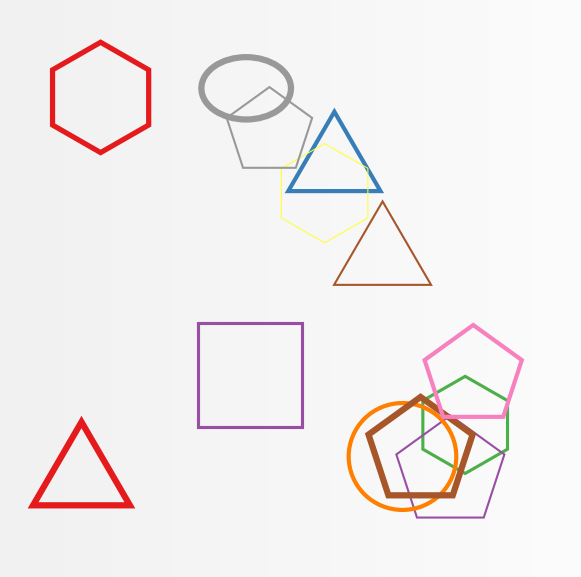[{"shape": "hexagon", "thickness": 2.5, "radius": 0.48, "center": [0.173, 0.83]}, {"shape": "triangle", "thickness": 3, "radius": 0.48, "center": [0.14, 0.172]}, {"shape": "triangle", "thickness": 2, "radius": 0.46, "center": [0.575, 0.714]}, {"shape": "hexagon", "thickness": 1.5, "radius": 0.42, "center": [0.8, 0.263]}, {"shape": "square", "thickness": 1.5, "radius": 0.45, "center": [0.43, 0.35]}, {"shape": "pentagon", "thickness": 1, "radius": 0.49, "center": [0.775, 0.182]}, {"shape": "circle", "thickness": 2, "radius": 0.46, "center": [0.692, 0.209]}, {"shape": "hexagon", "thickness": 0.5, "radius": 0.43, "center": [0.558, 0.665]}, {"shape": "pentagon", "thickness": 3, "radius": 0.47, "center": [0.724, 0.218]}, {"shape": "triangle", "thickness": 1, "radius": 0.48, "center": [0.658, 0.554]}, {"shape": "pentagon", "thickness": 2, "radius": 0.44, "center": [0.814, 0.348]}, {"shape": "oval", "thickness": 3, "radius": 0.39, "center": [0.424, 0.846]}, {"shape": "pentagon", "thickness": 1, "radius": 0.39, "center": [0.464, 0.771]}]